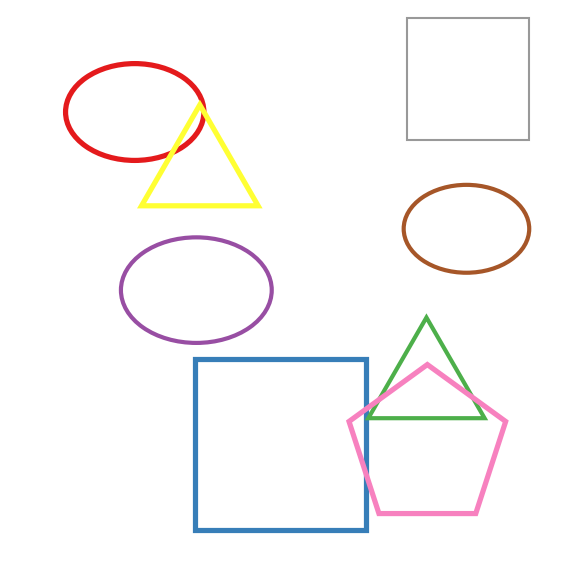[{"shape": "oval", "thickness": 2.5, "radius": 0.6, "center": [0.233, 0.805]}, {"shape": "square", "thickness": 2.5, "radius": 0.74, "center": [0.486, 0.23]}, {"shape": "triangle", "thickness": 2, "radius": 0.58, "center": [0.738, 0.333]}, {"shape": "oval", "thickness": 2, "radius": 0.65, "center": [0.34, 0.497]}, {"shape": "triangle", "thickness": 2.5, "radius": 0.58, "center": [0.346, 0.701]}, {"shape": "oval", "thickness": 2, "radius": 0.54, "center": [0.808, 0.603]}, {"shape": "pentagon", "thickness": 2.5, "radius": 0.71, "center": [0.74, 0.225]}, {"shape": "square", "thickness": 1, "radius": 0.53, "center": [0.81, 0.862]}]